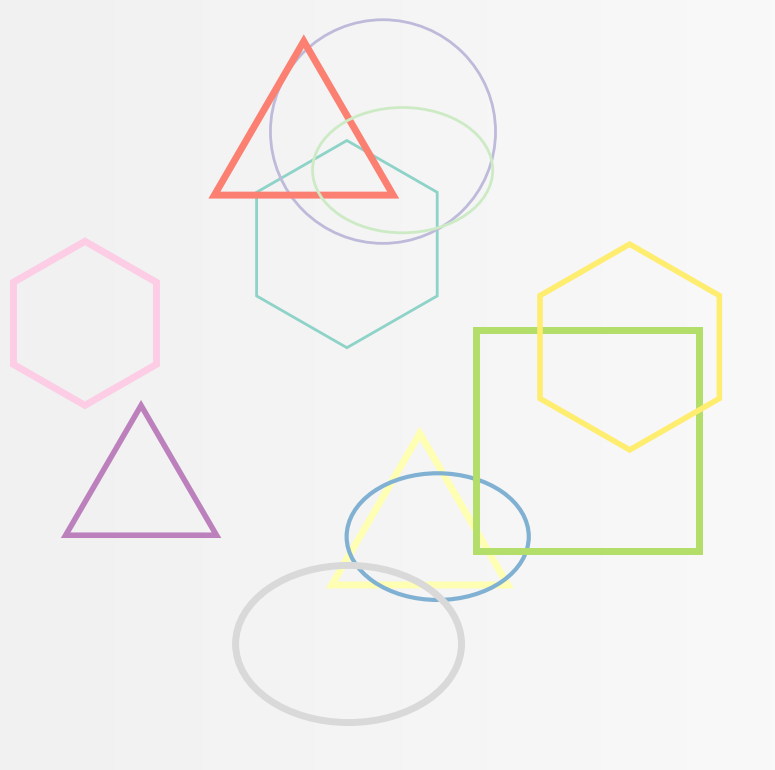[{"shape": "hexagon", "thickness": 1, "radius": 0.67, "center": [0.448, 0.683]}, {"shape": "triangle", "thickness": 2.5, "radius": 0.66, "center": [0.542, 0.306]}, {"shape": "circle", "thickness": 1, "radius": 0.73, "center": [0.494, 0.829]}, {"shape": "triangle", "thickness": 2.5, "radius": 0.67, "center": [0.392, 0.813]}, {"shape": "oval", "thickness": 1.5, "radius": 0.59, "center": [0.565, 0.303]}, {"shape": "square", "thickness": 2.5, "radius": 0.72, "center": [0.759, 0.428]}, {"shape": "hexagon", "thickness": 2.5, "radius": 0.53, "center": [0.11, 0.58]}, {"shape": "oval", "thickness": 2.5, "radius": 0.73, "center": [0.45, 0.164]}, {"shape": "triangle", "thickness": 2, "radius": 0.56, "center": [0.182, 0.361]}, {"shape": "oval", "thickness": 1, "radius": 0.58, "center": [0.52, 0.779]}, {"shape": "hexagon", "thickness": 2, "radius": 0.67, "center": [0.812, 0.549]}]